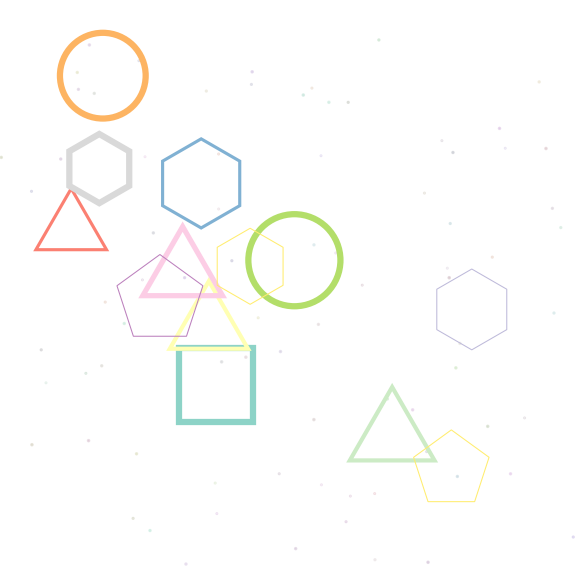[{"shape": "square", "thickness": 3, "radius": 0.32, "center": [0.374, 0.332]}, {"shape": "triangle", "thickness": 2, "radius": 0.39, "center": [0.362, 0.434]}, {"shape": "hexagon", "thickness": 0.5, "radius": 0.35, "center": [0.817, 0.463]}, {"shape": "triangle", "thickness": 1.5, "radius": 0.35, "center": [0.123, 0.602]}, {"shape": "hexagon", "thickness": 1.5, "radius": 0.39, "center": [0.348, 0.682]}, {"shape": "circle", "thickness": 3, "radius": 0.37, "center": [0.178, 0.868]}, {"shape": "circle", "thickness": 3, "radius": 0.4, "center": [0.51, 0.549]}, {"shape": "triangle", "thickness": 2.5, "radius": 0.4, "center": [0.316, 0.527]}, {"shape": "hexagon", "thickness": 3, "radius": 0.3, "center": [0.172, 0.707]}, {"shape": "pentagon", "thickness": 0.5, "radius": 0.39, "center": [0.277, 0.48]}, {"shape": "triangle", "thickness": 2, "radius": 0.42, "center": [0.679, 0.244]}, {"shape": "hexagon", "thickness": 0.5, "radius": 0.33, "center": [0.433, 0.538]}, {"shape": "pentagon", "thickness": 0.5, "radius": 0.34, "center": [0.782, 0.186]}]